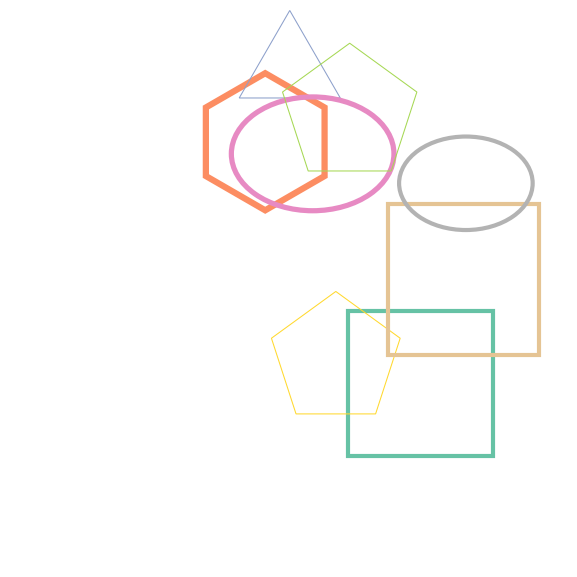[{"shape": "square", "thickness": 2, "radius": 0.63, "center": [0.728, 0.335]}, {"shape": "hexagon", "thickness": 3, "radius": 0.59, "center": [0.459, 0.754]}, {"shape": "triangle", "thickness": 0.5, "radius": 0.51, "center": [0.502, 0.88]}, {"shape": "oval", "thickness": 2.5, "radius": 0.7, "center": [0.541, 0.733]}, {"shape": "pentagon", "thickness": 0.5, "radius": 0.61, "center": [0.606, 0.802]}, {"shape": "pentagon", "thickness": 0.5, "radius": 0.59, "center": [0.581, 0.377]}, {"shape": "square", "thickness": 2, "radius": 0.65, "center": [0.803, 0.516]}, {"shape": "oval", "thickness": 2, "radius": 0.58, "center": [0.807, 0.682]}]